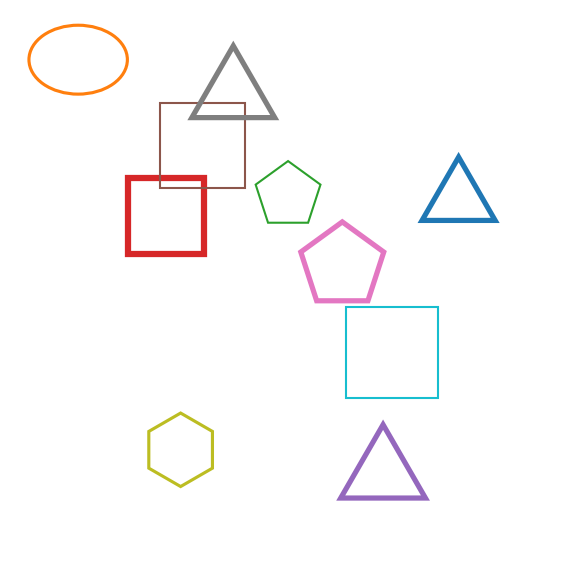[{"shape": "triangle", "thickness": 2.5, "radius": 0.37, "center": [0.794, 0.654]}, {"shape": "oval", "thickness": 1.5, "radius": 0.43, "center": [0.135, 0.896]}, {"shape": "pentagon", "thickness": 1, "radius": 0.3, "center": [0.499, 0.661]}, {"shape": "square", "thickness": 3, "radius": 0.33, "center": [0.287, 0.625]}, {"shape": "triangle", "thickness": 2.5, "radius": 0.42, "center": [0.663, 0.179]}, {"shape": "square", "thickness": 1, "radius": 0.37, "center": [0.35, 0.747]}, {"shape": "pentagon", "thickness": 2.5, "radius": 0.38, "center": [0.593, 0.539]}, {"shape": "triangle", "thickness": 2.5, "radius": 0.41, "center": [0.404, 0.837]}, {"shape": "hexagon", "thickness": 1.5, "radius": 0.32, "center": [0.313, 0.22]}, {"shape": "square", "thickness": 1, "radius": 0.39, "center": [0.679, 0.388]}]